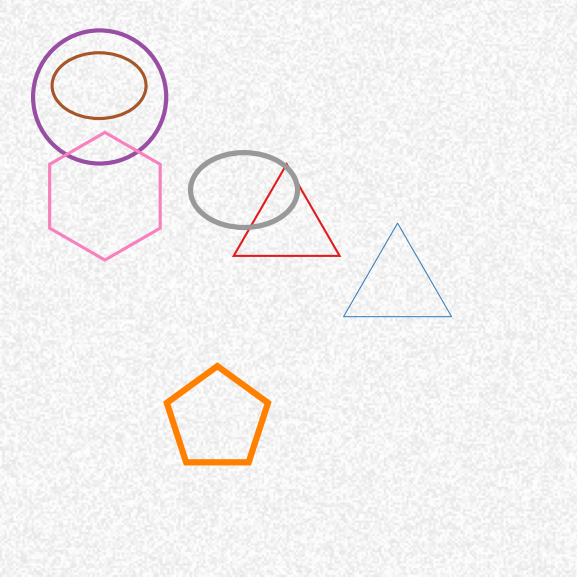[{"shape": "triangle", "thickness": 1, "radius": 0.53, "center": [0.496, 0.609]}, {"shape": "triangle", "thickness": 0.5, "radius": 0.54, "center": [0.688, 0.505]}, {"shape": "circle", "thickness": 2, "radius": 0.58, "center": [0.173, 0.831]}, {"shape": "pentagon", "thickness": 3, "radius": 0.46, "center": [0.376, 0.273]}, {"shape": "oval", "thickness": 1.5, "radius": 0.41, "center": [0.172, 0.851]}, {"shape": "hexagon", "thickness": 1.5, "radius": 0.55, "center": [0.182, 0.659]}, {"shape": "oval", "thickness": 2.5, "radius": 0.46, "center": [0.423, 0.67]}]